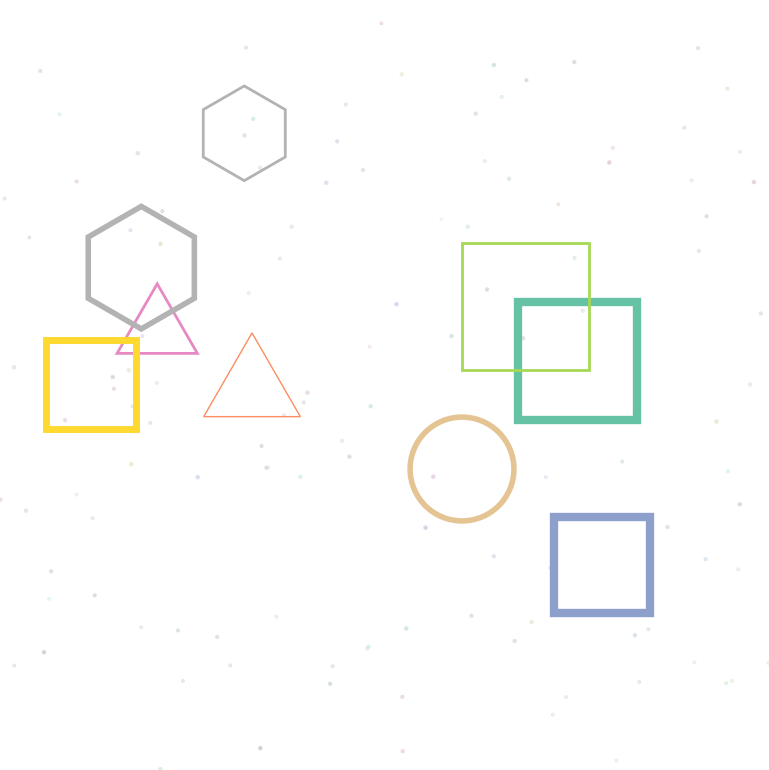[{"shape": "square", "thickness": 3, "radius": 0.38, "center": [0.75, 0.531]}, {"shape": "triangle", "thickness": 0.5, "radius": 0.36, "center": [0.327, 0.495]}, {"shape": "square", "thickness": 3, "radius": 0.31, "center": [0.782, 0.266]}, {"shape": "triangle", "thickness": 1, "radius": 0.3, "center": [0.204, 0.571]}, {"shape": "square", "thickness": 1, "radius": 0.41, "center": [0.683, 0.602]}, {"shape": "square", "thickness": 2.5, "radius": 0.29, "center": [0.118, 0.5]}, {"shape": "circle", "thickness": 2, "radius": 0.34, "center": [0.6, 0.391]}, {"shape": "hexagon", "thickness": 2, "radius": 0.4, "center": [0.184, 0.652]}, {"shape": "hexagon", "thickness": 1, "radius": 0.31, "center": [0.317, 0.827]}]